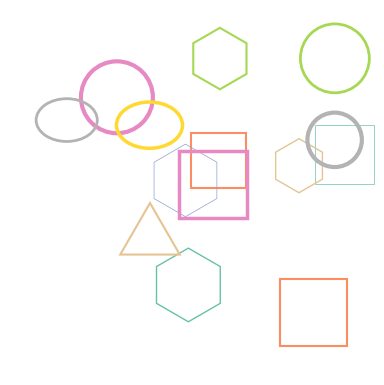[{"shape": "square", "thickness": 0.5, "radius": 0.38, "center": [0.896, 0.599]}, {"shape": "hexagon", "thickness": 1, "radius": 0.48, "center": [0.489, 0.26]}, {"shape": "square", "thickness": 1.5, "radius": 0.36, "center": [0.568, 0.583]}, {"shape": "square", "thickness": 1.5, "radius": 0.43, "center": [0.814, 0.187]}, {"shape": "hexagon", "thickness": 0.5, "radius": 0.47, "center": [0.482, 0.531]}, {"shape": "square", "thickness": 2.5, "radius": 0.44, "center": [0.554, 0.521]}, {"shape": "circle", "thickness": 3, "radius": 0.47, "center": [0.304, 0.747]}, {"shape": "circle", "thickness": 2, "radius": 0.45, "center": [0.87, 0.848]}, {"shape": "hexagon", "thickness": 1.5, "radius": 0.4, "center": [0.571, 0.848]}, {"shape": "oval", "thickness": 2.5, "radius": 0.43, "center": [0.388, 0.675]}, {"shape": "hexagon", "thickness": 1, "radius": 0.35, "center": [0.777, 0.57]}, {"shape": "triangle", "thickness": 1.5, "radius": 0.45, "center": [0.39, 0.383]}, {"shape": "circle", "thickness": 3, "radius": 0.35, "center": [0.869, 0.637]}, {"shape": "oval", "thickness": 2, "radius": 0.4, "center": [0.173, 0.688]}]